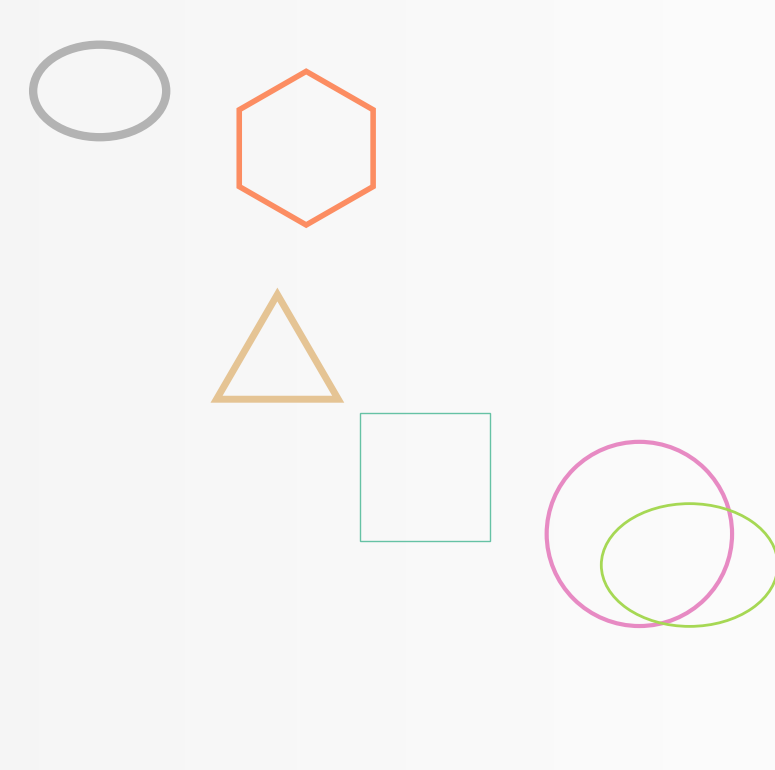[{"shape": "square", "thickness": 0.5, "radius": 0.42, "center": [0.548, 0.38]}, {"shape": "hexagon", "thickness": 2, "radius": 0.5, "center": [0.395, 0.808]}, {"shape": "circle", "thickness": 1.5, "radius": 0.6, "center": [0.825, 0.307]}, {"shape": "oval", "thickness": 1, "radius": 0.57, "center": [0.89, 0.266]}, {"shape": "triangle", "thickness": 2.5, "radius": 0.45, "center": [0.358, 0.527]}, {"shape": "oval", "thickness": 3, "radius": 0.43, "center": [0.129, 0.882]}]